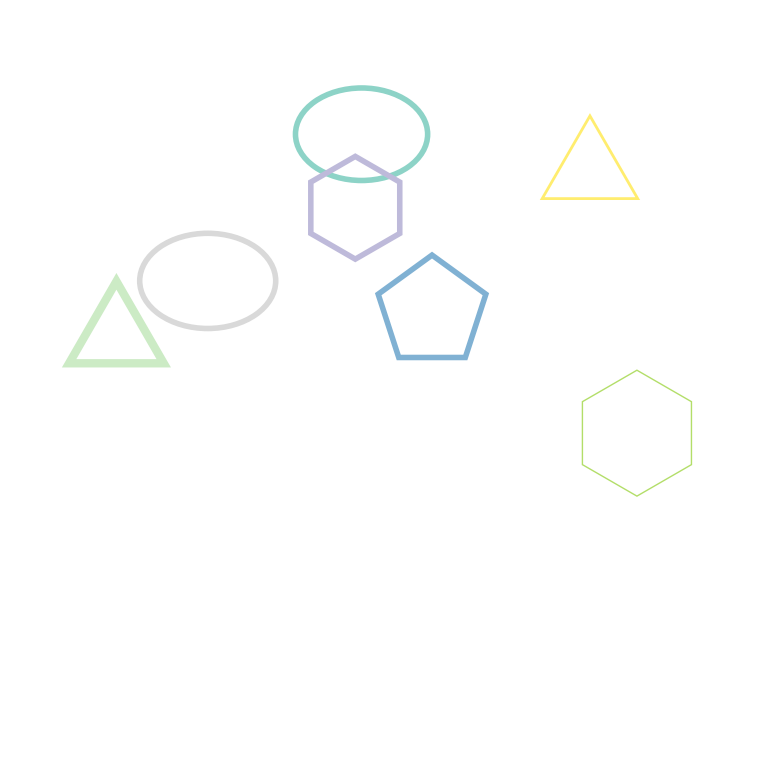[{"shape": "oval", "thickness": 2, "radius": 0.43, "center": [0.47, 0.826]}, {"shape": "hexagon", "thickness": 2, "radius": 0.33, "center": [0.461, 0.73]}, {"shape": "pentagon", "thickness": 2, "radius": 0.37, "center": [0.561, 0.595]}, {"shape": "hexagon", "thickness": 0.5, "radius": 0.41, "center": [0.827, 0.437]}, {"shape": "oval", "thickness": 2, "radius": 0.44, "center": [0.27, 0.635]}, {"shape": "triangle", "thickness": 3, "radius": 0.35, "center": [0.151, 0.564]}, {"shape": "triangle", "thickness": 1, "radius": 0.36, "center": [0.766, 0.778]}]